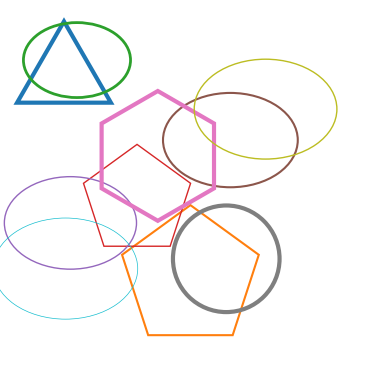[{"shape": "triangle", "thickness": 3, "radius": 0.7, "center": [0.166, 0.804]}, {"shape": "pentagon", "thickness": 1.5, "radius": 0.93, "center": [0.495, 0.28]}, {"shape": "oval", "thickness": 2, "radius": 0.7, "center": [0.2, 0.844]}, {"shape": "pentagon", "thickness": 1, "radius": 0.73, "center": [0.356, 0.479]}, {"shape": "oval", "thickness": 1, "radius": 0.86, "center": [0.183, 0.421]}, {"shape": "oval", "thickness": 1.5, "radius": 0.88, "center": [0.598, 0.636]}, {"shape": "hexagon", "thickness": 3, "radius": 0.84, "center": [0.41, 0.595]}, {"shape": "circle", "thickness": 3, "radius": 0.69, "center": [0.588, 0.328]}, {"shape": "oval", "thickness": 1, "radius": 0.93, "center": [0.69, 0.717]}, {"shape": "oval", "thickness": 0.5, "radius": 0.94, "center": [0.17, 0.302]}]